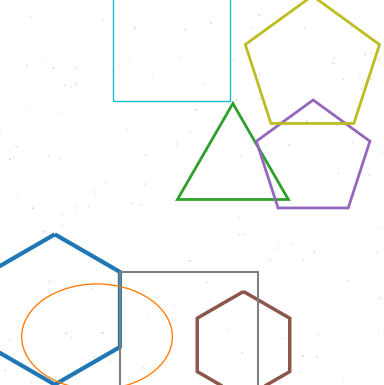[{"shape": "hexagon", "thickness": 3, "radius": 0.98, "center": [0.142, 0.196]}, {"shape": "oval", "thickness": 1, "radius": 0.98, "center": [0.252, 0.125]}, {"shape": "triangle", "thickness": 2, "radius": 0.83, "center": [0.605, 0.565]}, {"shape": "pentagon", "thickness": 2, "radius": 0.77, "center": [0.813, 0.585]}, {"shape": "hexagon", "thickness": 2.5, "radius": 0.69, "center": [0.632, 0.104]}, {"shape": "square", "thickness": 1.5, "radius": 0.9, "center": [0.491, 0.114]}, {"shape": "pentagon", "thickness": 2, "radius": 0.92, "center": [0.811, 0.828]}, {"shape": "square", "thickness": 1, "radius": 0.76, "center": [0.445, 0.888]}]